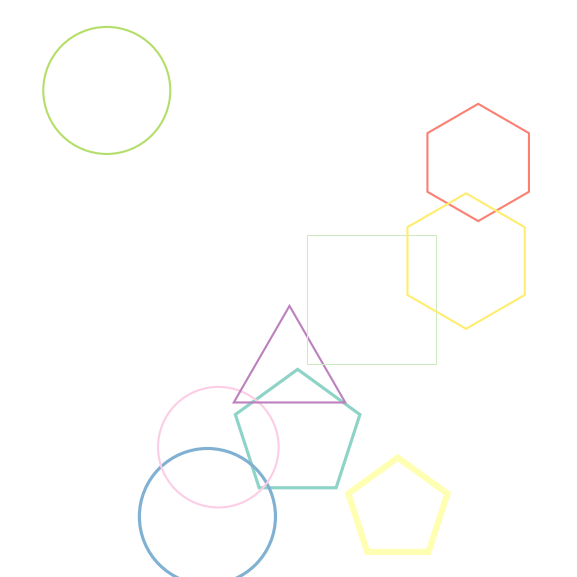[{"shape": "pentagon", "thickness": 1.5, "radius": 0.57, "center": [0.515, 0.246]}, {"shape": "pentagon", "thickness": 3, "radius": 0.45, "center": [0.689, 0.116]}, {"shape": "hexagon", "thickness": 1, "radius": 0.51, "center": [0.828, 0.718]}, {"shape": "circle", "thickness": 1.5, "radius": 0.59, "center": [0.359, 0.105]}, {"shape": "circle", "thickness": 1, "radius": 0.55, "center": [0.185, 0.843]}, {"shape": "circle", "thickness": 1, "radius": 0.52, "center": [0.378, 0.225]}, {"shape": "triangle", "thickness": 1, "radius": 0.56, "center": [0.501, 0.358]}, {"shape": "square", "thickness": 0.5, "radius": 0.56, "center": [0.643, 0.481]}, {"shape": "hexagon", "thickness": 1, "radius": 0.59, "center": [0.807, 0.547]}]